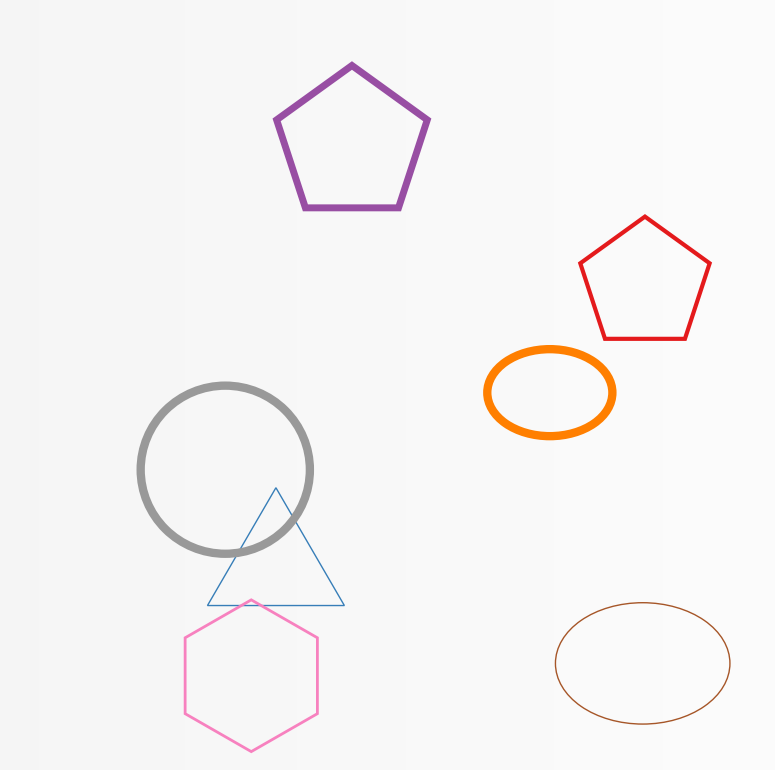[{"shape": "pentagon", "thickness": 1.5, "radius": 0.44, "center": [0.832, 0.631]}, {"shape": "triangle", "thickness": 0.5, "radius": 0.51, "center": [0.356, 0.265]}, {"shape": "pentagon", "thickness": 2.5, "radius": 0.51, "center": [0.454, 0.813]}, {"shape": "oval", "thickness": 3, "radius": 0.4, "center": [0.709, 0.49]}, {"shape": "oval", "thickness": 0.5, "radius": 0.56, "center": [0.829, 0.138]}, {"shape": "hexagon", "thickness": 1, "radius": 0.49, "center": [0.324, 0.122]}, {"shape": "circle", "thickness": 3, "radius": 0.55, "center": [0.291, 0.39]}]